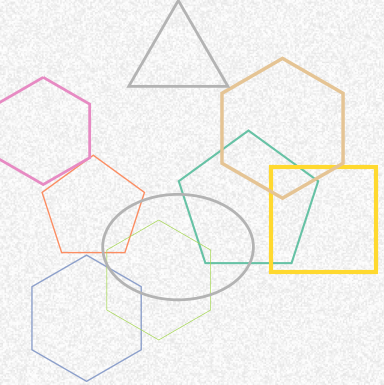[{"shape": "pentagon", "thickness": 1.5, "radius": 0.95, "center": [0.645, 0.471]}, {"shape": "pentagon", "thickness": 1, "radius": 0.7, "center": [0.242, 0.457]}, {"shape": "hexagon", "thickness": 1, "radius": 0.82, "center": [0.225, 0.173]}, {"shape": "hexagon", "thickness": 2, "radius": 0.7, "center": [0.112, 0.66]}, {"shape": "hexagon", "thickness": 0.5, "radius": 0.78, "center": [0.412, 0.273]}, {"shape": "square", "thickness": 3, "radius": 0.68, "center": [0.84, 0.431]}, {"shape": "hexagon", "thickness": 2.5, "radius": 0.91, "center": [0.734, 0.667]}, {"shape": "triangle", "thickness": 2, "radius": 0.74, "center": [0.463, 0.85]}, {"shape": "oval", "thickness": 2, "radius": 0.98, "center": [0.462, 0.358]}]